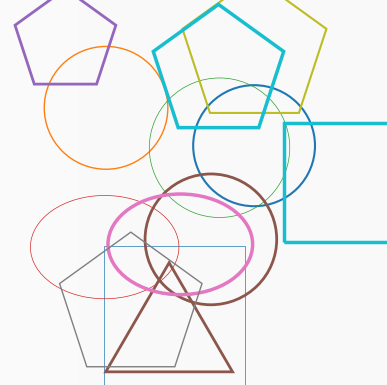[{"shape": "square", "thickness": 0.5, "radius": 0.91, "center": [0.451, 0.179]}, {"shape": "circle", "thickness": 1.5, "radius": 0.79, "center": [0.656, 0.622]}, {"shape": "circle", "thickness": 1, "radius": 0.8, "center": [0.274, 0.72]}, {"shape": "circle", "thickness": 0.5, "radius": 0.91, "center": [0.567, 0.616]}, {"shape": "oval", "thickness": 0.5, "radius": 0.96, "center": [0.27, 0.358]}, {"shape": "pentagon", "thickness": 2, "radius": 0.68, "center": [0.169, 0.892]}, {"shape": "circle", "thickness": 2, "radius": 0.85, "center": [0.544, 0.378]}, {"shape": "triangle", "thickness": 2, "radius": 0.94, "center": [0.436, 0.129]}, {"shape": "oval", "thickness": 2.5, "radius": 0.93, "center": [0.465, 0.365]}, {"shape": "pentagon", "thickness": 1, "radius": 0.97, "center": [0.338, 0.204]}, {"shape": "pentagon", "thickness": 1.5, "radius": 0.98, "center": [0.657, 0.865]}, {"shape": "pentagon", "thickness": 2.5, "radius": 0.88, "center": [0.564, 0.812]}, {"shape": "square", "thickness": 2.5, "radius": 0.77, "center": [0.887, 0.526]}]